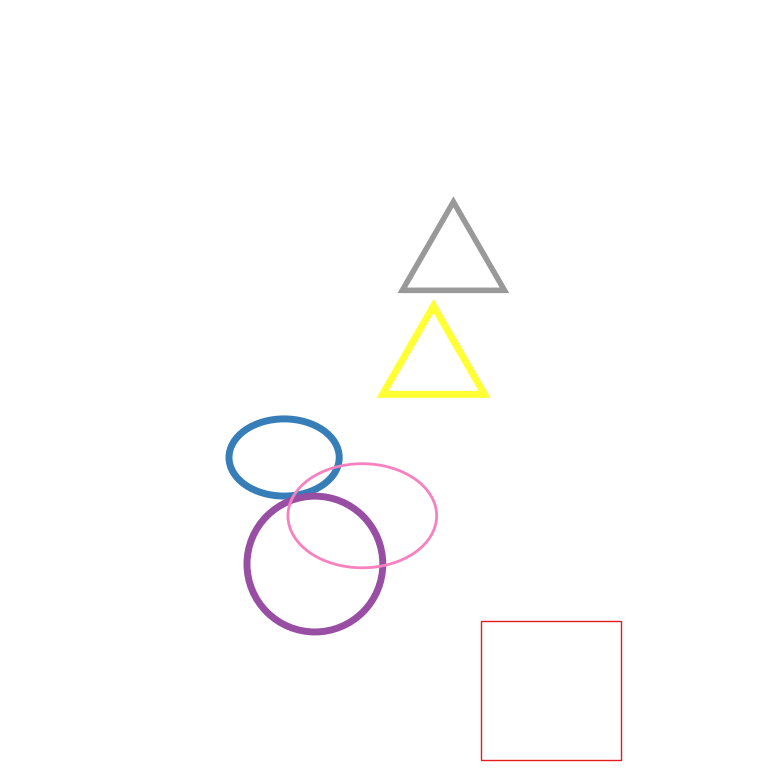[{"shape": "square", "thickness": 0.5, "radius": 0.45, "center": [0.715, 0.103]}, {"shape": "oval", "thickness": 2.5, "radius": 0.36, "center": [0.369, 0.406]}, {"shape": "circle", "thickness": 2.5, "radius": 0.44, "center": [0.409, 0.267]}, {"shape": "triangle", "thickness": 2.5, "radius": 0.38, "center": [0.563, 0.526]}, {"shape": "oval", "thickness": 1, "radius": 0.48, "center": [0.47, 0.33]}, {"shape": "triangle", "thickness": 2, "radius": 0.38, "center": [0.589, 0.661]}]